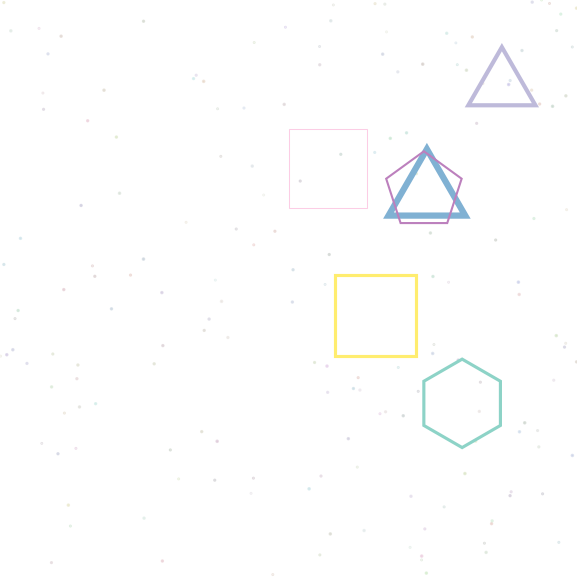[{"shape": "hexagon", "thickness": 1.5, "radius": 0.38, "center": [0.8, 0.301]}, {"shape": "triangle", "thickness": 2, "radius": 0.34, "center": [0.869, 0.85]}, {"shape": "triangle", "thickness": 3, "radius": 0.38, "center": [0.739, 0.664]}, {"shape": "square", "thickness": 0.5, "radius": 0.34, "center": [0.568, 0.708]}, {"shape": "pentagon", "thickness": 1, "radius": 0.34, "center": [0.734, 0.668]}, {"shape": "square", "thickness": 1.5, "radius": 0.35, "center": [0.65, 0.453]}]